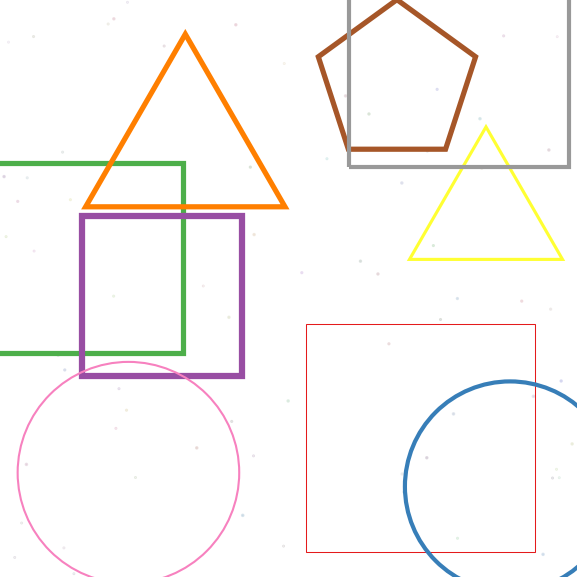[{"shape": "square", "thickness": 0.5, "radius": 0.99, "center": [0.728, 0.241]}, {"shape": "circle", "thickness": 2, "radius": 0.91, "center": [0.883, 0.157]}, {"shape": "square", "thickness": 2.5, "radius": 0.82, "center": [0.152, 0.553]}, {"shape": "square", "thickness": 3, "radius": 0.69, "center": [0.28, 0.486]}, {"shape": "triangle", "thickness": 2.5, "radius": 1.0, "center": [0.321, 0.741]}, {"shape": "triangle", "thickness": 1.5, "radius": 0.76, "center": [0.842, 0.626]}, {"shape": "pentagon", "thickness": 2.5, "radius": 0.72, "center": [0.687, 0.857]}, {"shape": "circle", "thickness": 1, "radius": 0.96, "center": [0.222, 0.181]}, {"shape": "square", "thickness": 2, "radius": 0.95, "center": [0.795, 0.9]}]